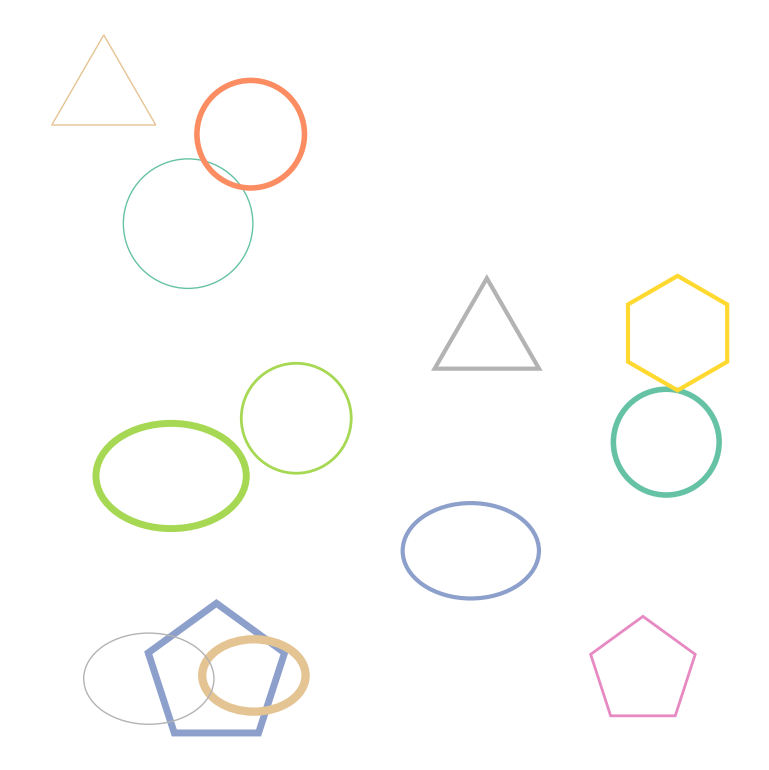[{"shape": "circle", "thickness": 2, "radius": 0.34, "center": [0.865, 0.426]}, {"shape": "circle", "thickness": 0.5, "radius": 0.42, "center": [0.244, 0.71]}, {"shape": "circle", "thickness": 2, "radius": 0.35, "center": [0.326, 0.826]}, {"shape": "oval", "thickness": 1.5, "radius": 0.44, "center": [0.611, 0.285]}, {"shape": "pentagon", "thickness": 2.5, "radius": 0.47, "center": [0.281, 0.123]}, {"shape": "pentagon", "thickness": 1, "radius": 0.36, "center": [0.835, 0.128]}, {"shape": "circle", "thickness": 1, "radius": 0.36, "center": [0.385, 0.457]}, {"shape": "oval", "thickness": 2.5, "radius": 0.49, "center": [0.222, 0.382]}, {"shape": "hexagon", "thickness": 1.5, "radius": 0.37, "center": [0.88, 0.567]}, {"shape": "triangle", "thickness": 0.5, "radius": 0.39, "center": [0.135, 0.877]}, {"shape": "oval", "thickness": 3, "radius": 0.34, "center": [0.33, 0.123]}, {"shape": "oval", "thickness": 0.5, "radius": 0.42, "center": [0.193, 0.119]}, {"shape": "triangle", "thickness": 1.5, "radius": 0.39, "center": [0.632, 0.56]}]